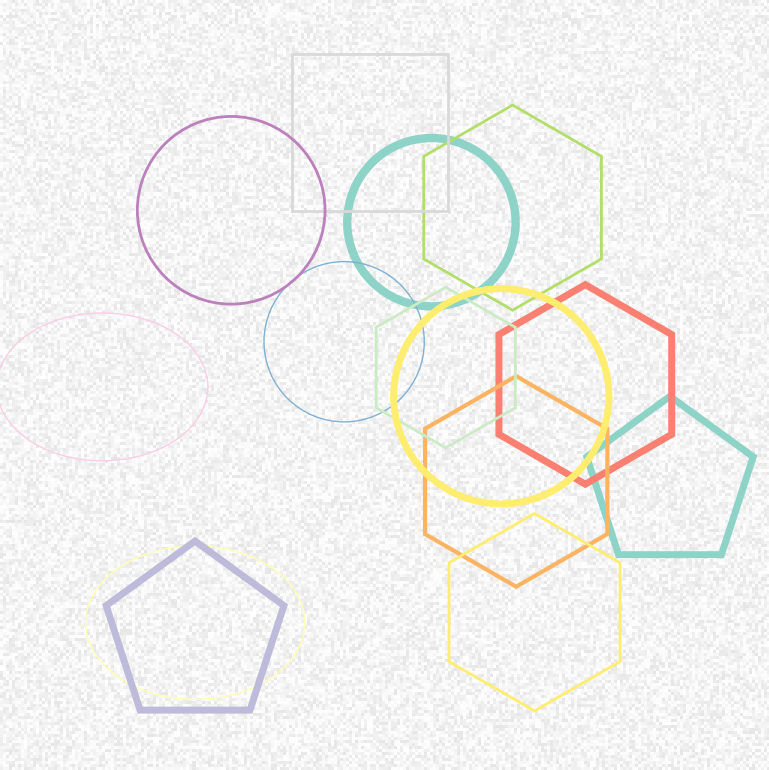[{"shape": "pentagon", "thickness": 2.5, "radius": 0.57, "center": [0.87, 0.372]}, {"shape": "circle", "thickness": 3, "radius": 0.55, "center": [0.56, 0.711]}, {"shape": "oval", "thickness": 0.5, "radius": 0.71, "center": [0.254, 0.191]}, {"shape": "pentagon", "thickness": 2.5, "radius": 0.61, "center": [0.253, 0.176]}, {"shape": "hexagon", "thickness": 2.5, "radius": 0.65, "center": [0.76, 0.501]}, {"shape": "circle", "thickness": 0.5, "radius": 0.52, "center": [0.447, 0.556]}, {"shape": "hexagon", "thickness": 1.5, "radius": 0.68, "center": [0.67, 0.375]}, {"shape": "hexagon", "thickness": 1, "radius": 0.67, "center": [0.666, 0.73]}, {"shape": "oval", "thickness": 0.5, "radius": 0.69, "center": [0.133, 0.498]}, {"shape": "square", "thickness": 1, "radius": 0.51, "center": [0.481, 0.828]}, {"shape": "circle", "thickness": 1, "radius": 0.61, "center": [0.3, 0.727]}, {"shape": "hexagon", "thickness": 1, "radius": 0.52, "center": [0.579, 0.523]}, {"shape": "hexagon", "thickness": 1, "radius": 0.64, "center": [0.694, 0.205]}, {"shape": "circle", "thickness": 2.5, "radius": 0.7, "center": [0.651, 0.485]}]